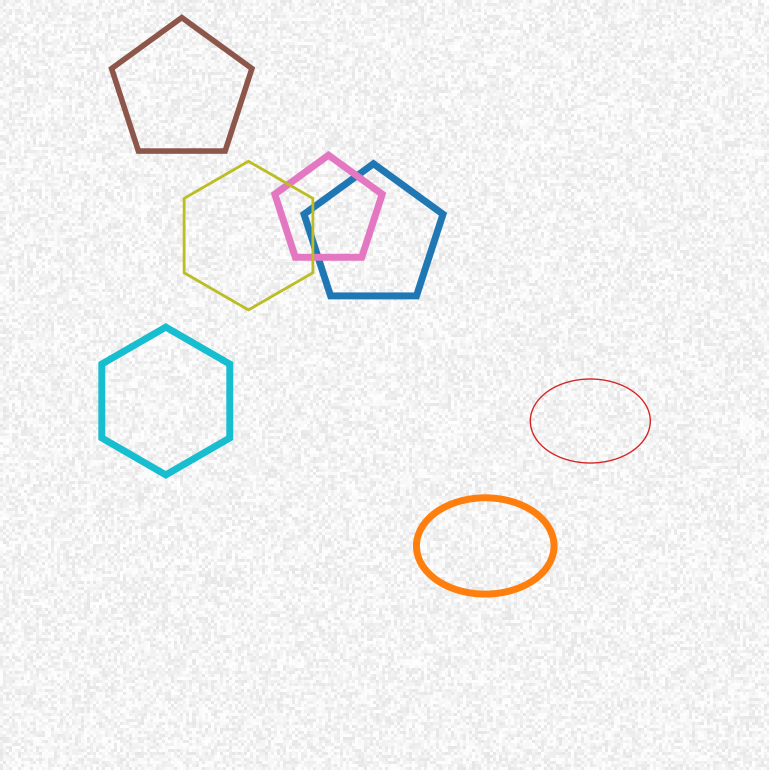[{"shape": "pentagon", "thickness": 2.5, "radius": 0.47, "center": [0.485, 0.692]}, {"shape": "oval", "thickness": 2.5, "radius": 0.45, "center": [0.63, 0.291]}, {"shape": "oval", "thickness": 0.5, "radius": 0.39, "center": [0.767, 0.453]}, {"shape": "pentagon", "thickness": 2, "radius": 0.48, "center": [0.236, 0.881]}, {"shape": "pentagon", "thickness": 2.5, "radius": 0.37, "center": [0.427, 0.725]}, {"shape": "hexagon", "thickness": 1, "radius": 0.48, "center": [0.323, 0.694]}, {"shape": "hexagon", "thickness": 2.5, "radius": 0.48, "center": [0.215, 0.479]}]